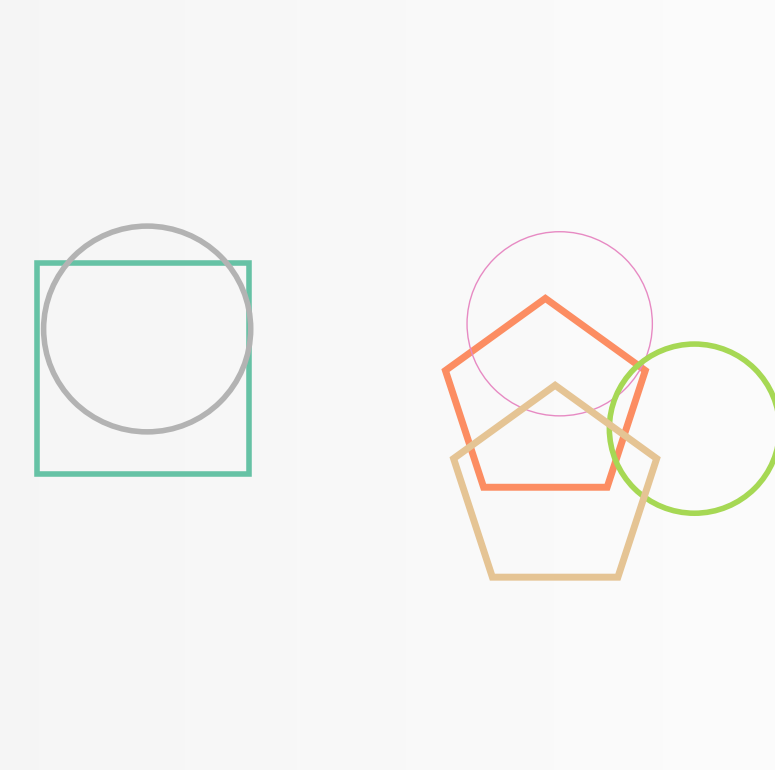[{"shape": "square", "thickness": 2, "radius": 0.69, "center": [0.184, 0.521]}, {"shape": "pentagon", "thickness": 2.5, "radius": 0.68, "center": [0.704, 0.477]}, {"shape": "circle", "thickness": 0.5, "radius": 0.6, "center": [0.722, 0.579]}, {"shape": "circle", "thickness": 2, "radius": 0.55, "center": [0.896, 0.443]}, {"shape": "pentagon", "thickness": 2.5, "radius": 0.69, "center": [0.716, 0.362]}, {"shape": "circle", "thickness": 2, "radius": 0.67, "center": [0.19, 0.573]}]